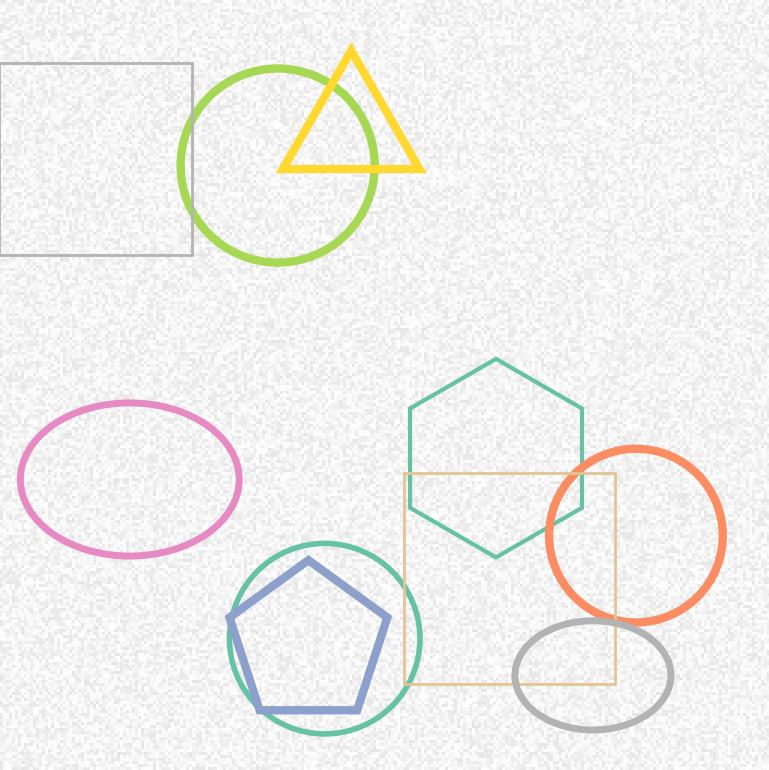[{"shape": "hexagon", "thickness": 1.5, "radius": 0.64, "center": [0.644, 0.405]}, {"shape": "circle", "thickness": 2, "radius": 0.62, "center": [0.422, 0.171]}, {"shape": "circle", "thickness": 3, "radius": 0.56, "center": [0.826, 0.304]}, {"shape": "pentagon", "thickness": 3, "radius": 0.54, "center": [0.401, 0.165]}, {"shape": "oval", "thickness": 2.5, "radius": 0.71, "center": [0.169, 0.377]}, {"shape": "circle", "thickness": 3, "radius": 0.63, "center": [0.361, 0.785]}, {"shape": "triangle", "thickness": 3, "radius": 0.51, "center": [0.456, 0.832]}, {"shape": "square", "thickness": 1, "radius": 0.69, "center": [0.662, 0.249]}, {"shape": "square", "thickness": 1, "radius": 0.62, "center": [0.124, 0.794]}, {"shape": "oval", "thickness": 2.5, "radius": 0.51, "center": [0.77, 0.123]}]